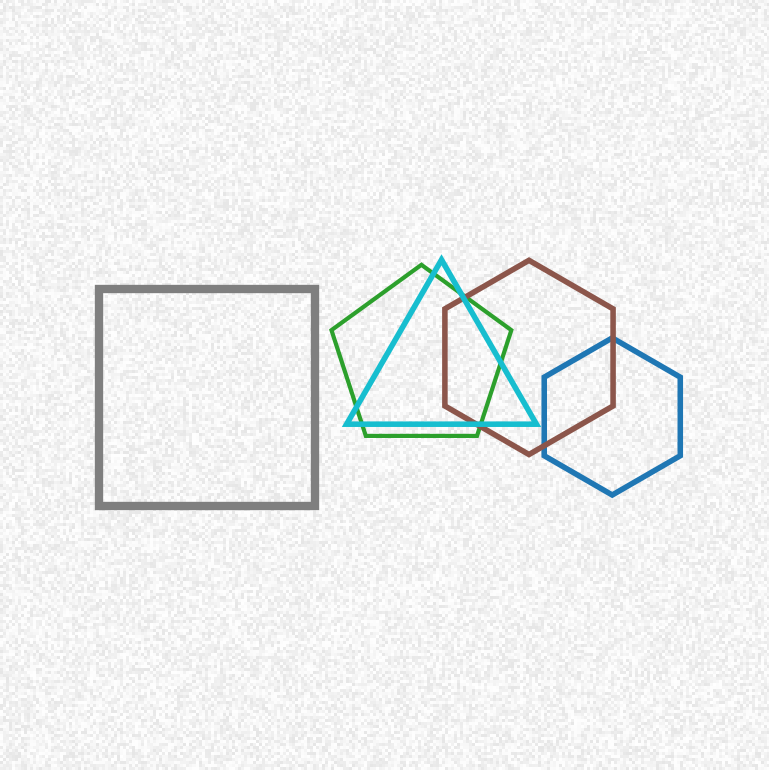[{"shape": "hexagon", "thickness": 2, "radius": 0.51, "center": [0.795, 0.459]}, {"shape": "pentagon", "thickness": 1.5, "radius": 0.61, "center": [0.547, 0.533]}, {"shape": "hexagon", "thickness": 2, "radius": 0.63, "center": [0.687, 0.536]}, {"shape": "square", "thickness": 3, "radius": 0.7, "center": [0.269, 0.484]}, {"shape": "triangle", "thickness": 2, "radius": 0.71, "center": [0.573, 0.52]}]